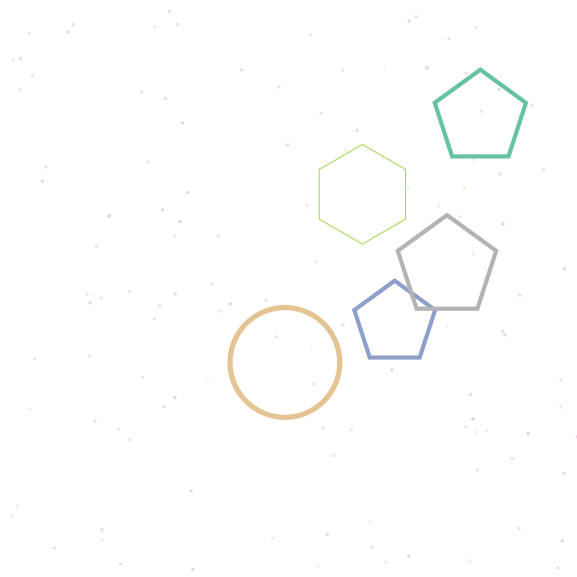[{"shape": "pentagon", "thickness": 2, "radius": 0.42, "center": [0.832, 0.795]}, {"shape": "pentagon", "thickness": 2, "radius": 0.37, "center": [0.683, 0.44]}, {"shape": "hexagon", "thickness": 0.5, "radius": 0.43, "center": [0.627, 0.663]}, {"shape": "circle", "thickness": 2.5, "radius": 0.48, "center": [0.493, 0.372]}, {"shape": "pentagon", "thickness": 2, "radius": 0.45, "center": [0.774, 0.537]}]